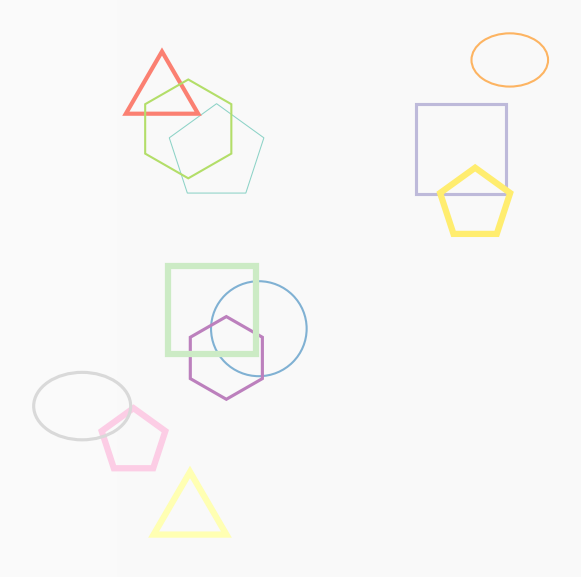[{"shape": "pentagon", "thickness": 0.5, "radius": 0.43, "center": [0.373, 0.734]}, {"shape": "triangle", "thickness": 3, "radius": 0.36, "center": [0.327, 0.11]}, {"shape": "square", "thickness": 1.5, "radius": 0.39, "center": [0.793, 0.741]}, {"shape": "triangle", "thickness": 2, "radius": 0.36, "center": [0.279, 0.838]}, {"shape": "circle", "thickness": 1, "radius": 0.41, "center": [0.445, 0.43]}, {"shape": "oval", "thickness": 1, "radius": 0.33, "center": [0.877, 0.895]}, {"shape": "hexagon", "thickness": 1, "radius": 0.43, "center": [0.324, 0.776]}, {"shape": "pentagon", "thickness": 3, "radius": 0.29, "center": [0.23, 0.235]}, {"shape": "oval", "thickness": 1.5, "radius": 0.42, "center": [0.141, 0.296]}, {"shape": "hexagon", "thickness": 1.5, "radius": 0.36, "center": [0.389, 0.379]}, {"shape": "square", "thickness": 3, "radius": 0.38, "center": [0.365, 0.462]}, {"shape": "pentagon", "thickness": 3, "radius": 0.32, "center": [0.817, 0.645]}]